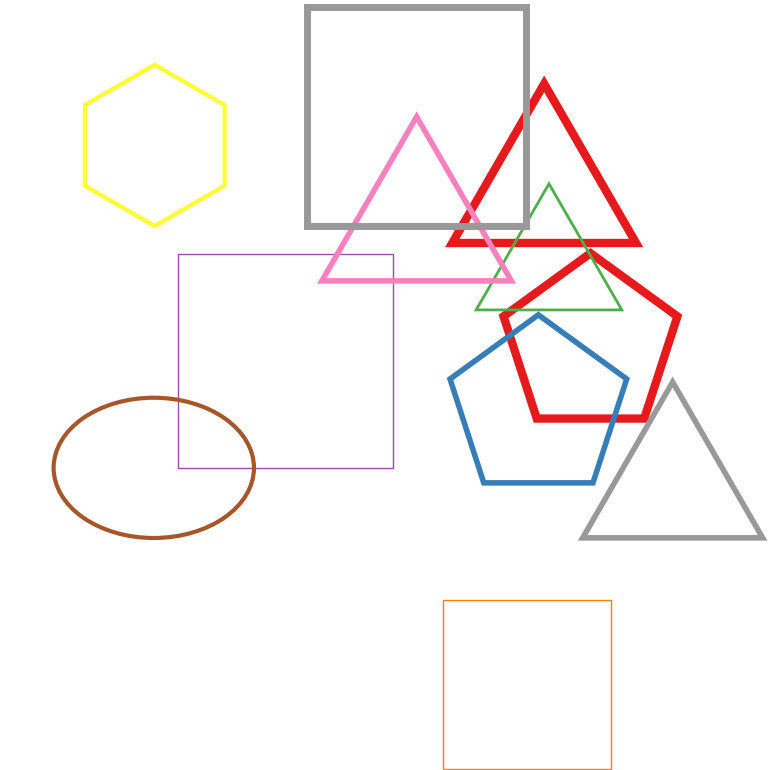[{"shape": "triangle", "thickness": 3, "radius": 0.69, "center": [0.707, 0.753]}, {"shape": "pentagon", "thickness": 3, "radius": 0.59, "center": [0.767, 0.552]}, {"shape": "pentagon", "thickness": 2, "radius": 0.6, "center": [0.699, 0.47]}, {"shape": "triangle", "thickness": 1, "radius": 0.55, "center": [0.713, 0.652]}, {"shape": "square", "thickness": 0.5, "radius": 0.7, "center": [0.371, 0.531]}, {"shape": "square", "thickness": 0.5, "radius": 0.55, "center": [0.685, 0.111]}, {"shape": "hexagon", "thickness": 1.5, "radius": 0.52, "center": [0.201, 0.811]}, {"shape": "oval", "thickness": 1.5, "radius": 0.65, "center": [0.2, 0.392]}, {"shape": "triangle", "thickness": 2, "radius": 0.71, "center": [0.541, 0.706]}, {"shape": "square", "thickness": 2.5, "radius": 0.71, "center": [0.541, 0.849]}, {"shape": "triangle", "thickness": 2, "radius": 0.67, "center": [0.874, 0.369]}]